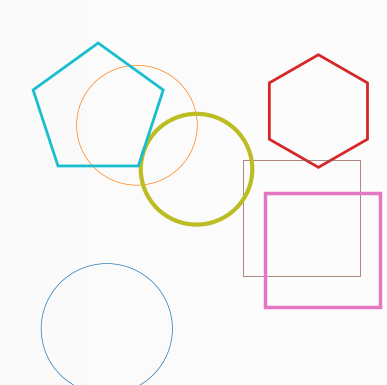[{"shape": "circle", "thickness": 0.5, "radius": 0.85, "center": [0.276, 0.146]}, {"shape": "circle", "thickness": 0.5, "radius": 0.78, "center": [0.353, 0.675]}, {"shape": "hexagon", "thickness": 2, "radius": 0.73, "center": [0.822, 0.712]}, {"shape": "square", "thickness": 0.5, "radius": 0.76, "center": [0.778, 0.433]}, {"shape": "square", "thickness": 2.5, "radius": 0.74, "center": [0.833, 0.351]}, {"shape": "circle", "thickness": 3, "radius": 0.72, "center": [0.507, 0.56]}, {"shape": "pentagon", "thickness": 2, "radius": 0.88, "center": [0.253, 0.712]}]